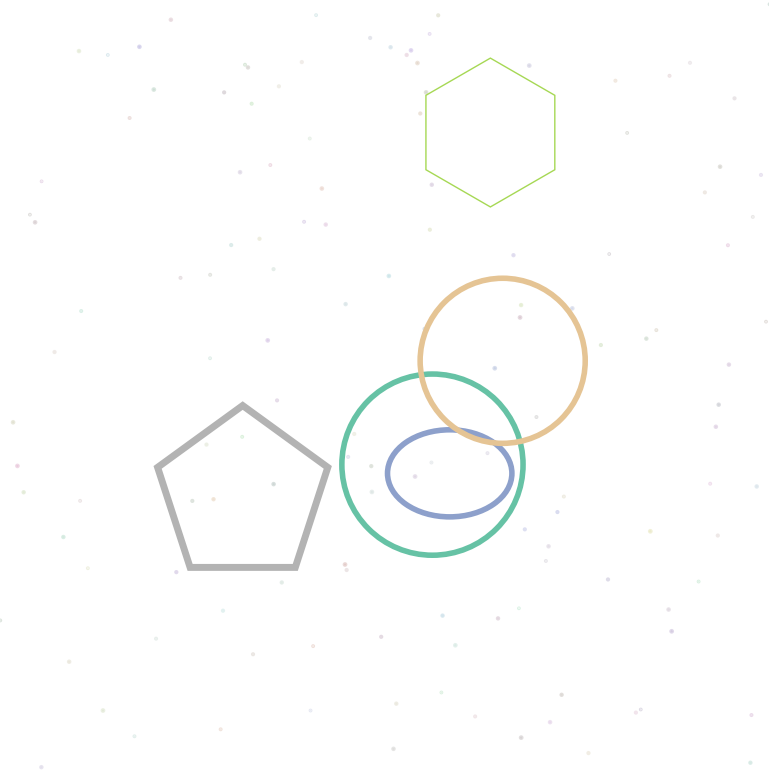[{"shape": "circle", "thickness": 2, "radius": 0.59, "center": [0.562, 0.397]}, {"shape": "oval", "thickness": 2, "radius": 0.4, "center": [0.584, 0.385]}, {"shape": "hexagon", "thickness": 0.5, "radius": 0.48, "center": [0.637, 0.828]}, {"shape": "circle", "thickness": 2, "radius": 0.54, "center": [0.653, 0.531]}, {"shape": "pentagon", "thickness": 2.5, "radius": 0.58, "center": [0.315, 0.357]}]